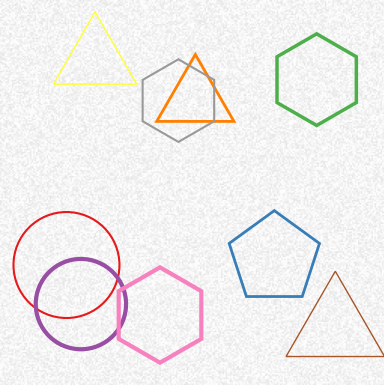[{"shape": "circle", "thickness": 1.5, "radius": 0.69, "center": [0.173, 0.312]}, {"shape": "pentagon", "thickness": 2, "radius": 0.62, "center": [0.713, 0.33]}, {"shape": "hexagon", "thickness": 2.5, "radius": 0.59, "center": [0.823, 0.793]}, {"shape": "circle", "thickness": 3, "radius": 0.59, "center": [0.21, 0.21]}, {"shape": "triangle", "thickness": 2, "radius": 0.58, "center": [0.507, 0.743]}, {"shape": "triangle", "thickness": 1, "radius": 0.62, "center": [0.247, 0.844]}, {"shape": "triangle", "thickness": 1, "radius": 0.74, "center": [0.871, 0.148]}, {"shape": "hexagon", "thickness": 3, "radius": 0.62, "center": [0.416, 0.182]}, {"shape": "hexagon", "thickness": 1.5, "radius": 0.54, "center": [0.463, 0.739]}]